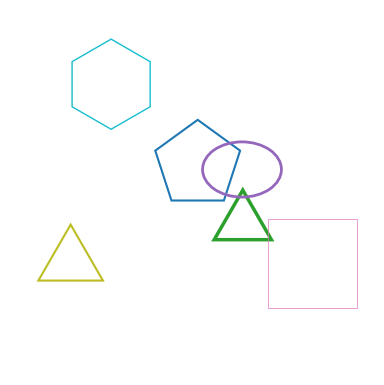[{"shape": "pentagon", "thickness": 1.5, "radius": 0.58, "center": [0.513, 0.573]}, {"shape": "triangle", "thickness": 2.5, "radius": 0.43, "center": [0.631, 0.42]}, {"shape": "oval", "thickness": 2, "radius": 0.51, "center": [0.629, 0.56]}, {"shape": "square", "thickness": 0.5, "radius": 0.58, "center": [0.812, 0.316]}, {"shape": "triangle", "thickness": 1.5, "radius": 0.48, "center": [0.183, 0.32]}, {"shape": "hexagon", "thickness": 1, "radius": 0.59, "center": [0.289, 0.781]}]